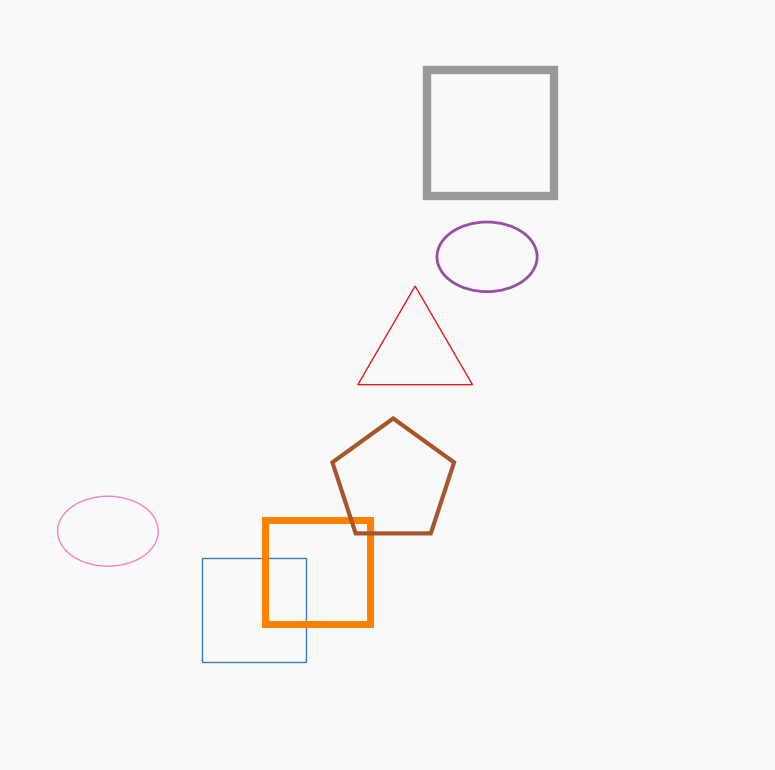[{"shape": "triangle", "thickness": 0.5, "radius": 0.43, "center": [0.536, 0.543]}, {"shape": "square", "thickness": 0.5, "radius": 0.34, "center": [0.328, 0.208]}, {"shape": "oval", "thickness": 1, "radius": 0.32, "center": [0.628, 0.666]}, {"shape": "square", "thickness": 2.5, "radius": 0.34, "center": [0.41, 0.257]}, {"shape": "pentagon", "thickness": 1.5, "radius": 0.41, "center": [0.507, 0.374]}, {"shape": "oval", "thickness": 0.5, "radius": 0.32, "center": [0.139, 0.31]}, {"shape": "square", "thickness": 3, "radius": 0.41, "center": [0.633, 0.828]}]